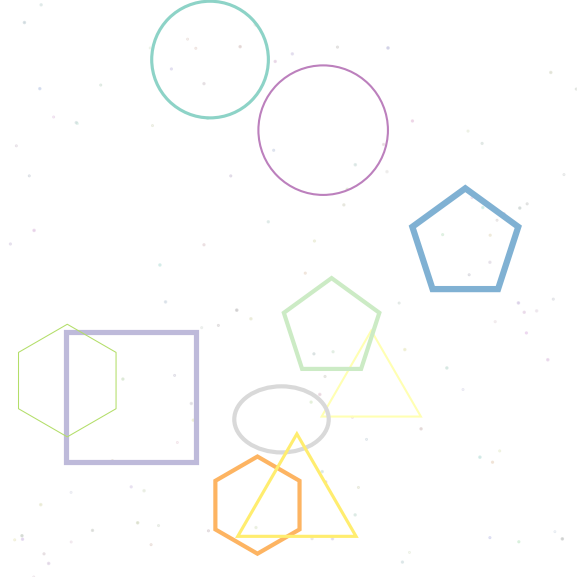[{"shape": "circle", "thickness": 1.5, "radius": 0.51, "center": [0.364, 0.896]}, {"shape": "triangle", "thickness": 1, "radius": 0.5, "center": [0.643, 0.327]}, {"shape": "square", "thickness": 2.5, "radius": 0.56, "center": [0.227, 0.312]}, {"shape": "pentagon", "thickness": 3, "radius": 0.48, "center": [0.806, 0.577]}, {"shape": "hexagon", "thickness": 2, "radius": 0.42, "center": [0.446, 0.124]}, {"shape": "hexagon", "thickness": 0.5, "radius": 0.49, "center": [0.116, 0.34]}, {"shape": "oval", "thickness": 2, "radius": 0.41, "center": [0.487, 0.273]}, {"shape": "circle", "thickness": 1, "radius": 0.56, "center": [0.56, 0.774]}, {"shape": "pentagon", "thickness": 2, "radius": 0.43, "center": [0.574, 0.431]}, {"shape": "triangle", "thickness": 1.5, "radius": 0.59, "center": [0.514, 0.13]}]